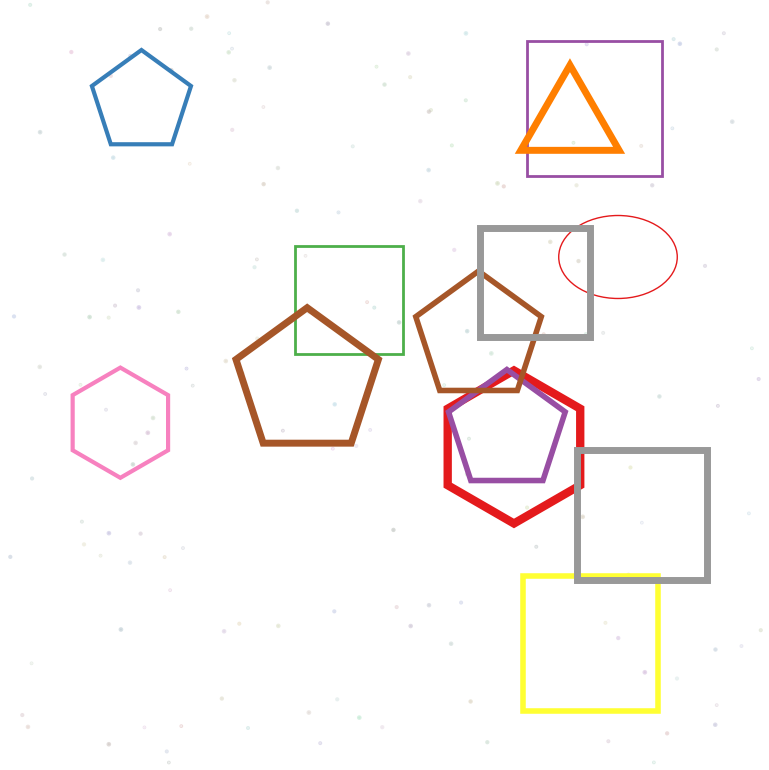[{"shape": "oval", "thickness": 0.5, "radius": 0.38, "center": [0.803, 0.666]}, {"shape": "hexagon", "thickness": 3, "radius": 0.5, "center": [0.667, 0.42]}, {"shape": "pentagon", "thickness": 1.5, "radius": 0.34, "center": [0.184, 0.867]}, {"shape": "square", "thickness": 1, "radius": 0.35, "center": [0.453, 0.61]}, {"shape": "pentagon", "thickness": 2, "radius": 0.4, "center": [0.658, 0.44]}, {"shape": "square", "thickness": 1, "radius": 0.44, "center": [0.772, 0.859]}, {"shape": "triangle", "thickness": 2.5, "radius": 0.37, "center": [0.74, 0.842]}, {"shape": "square", "thickness": 2, "radius": 0.44, "center": [0.767, 0.164]}, {"shape": "pentagon", "thickness": 2.5, "radius": 0.49, "center": [0.399, 0.503]}, {"shape": "pentagon", "thickness": 2, "radius": 0.43, "center": [0.621, 0.562]}, {"shape": "hexagon", "thickness": 1.5, "radius": 0.36, "center": [0.156, 0.451]}, {"shape": "square", "thickness": 2.5, "radius": 0.36, "center": [0.695, 0.633]}, {"shape": "square", "thickness": 2.5, "radius": 0.42, "center": [0.834, 0.331]}]